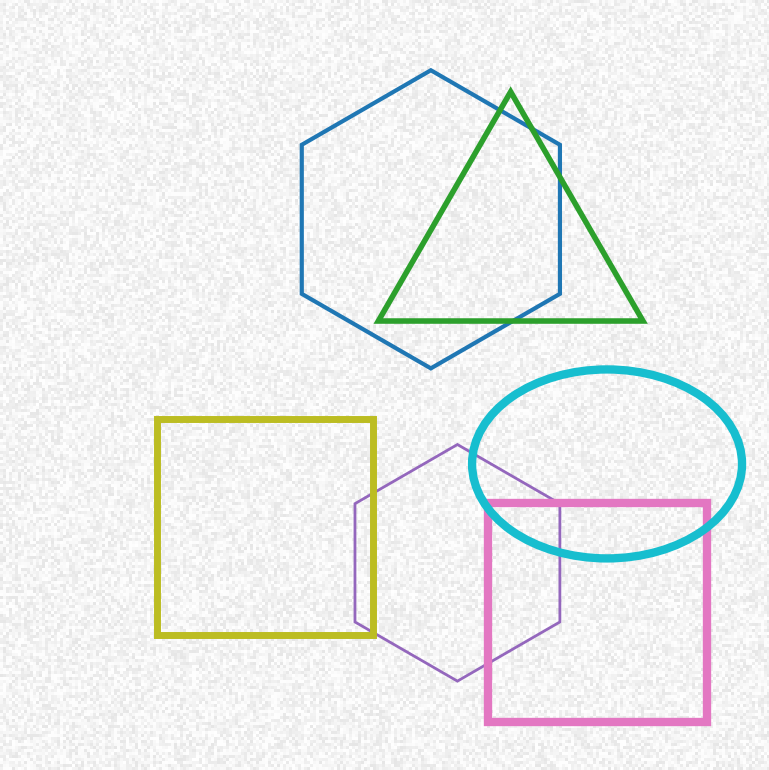[{"shape": "hexagon", "thickness": 1.5, "radius": 0.97, "center": [0.56, 0.715]}, {"shape": "triangle", "thickness": 2, "radius": 0.99, "center": [0.663, 0.682]}, {"shape": "hexagon", "thickness": 1, "radius": 0.77, "center": [0.594, 0.269]}, {"shape": "square", "thickness": 3, "radius": 0.71, "center": [0.776, 0.204]}, {"shape": "square", "thickness": 2.5, "radius": 0.7, "center": [0.344, 0.316]}, {"shape": "oval", "thickness": 3, "radius": 0.88, "center": [0.788, 0.397]}]